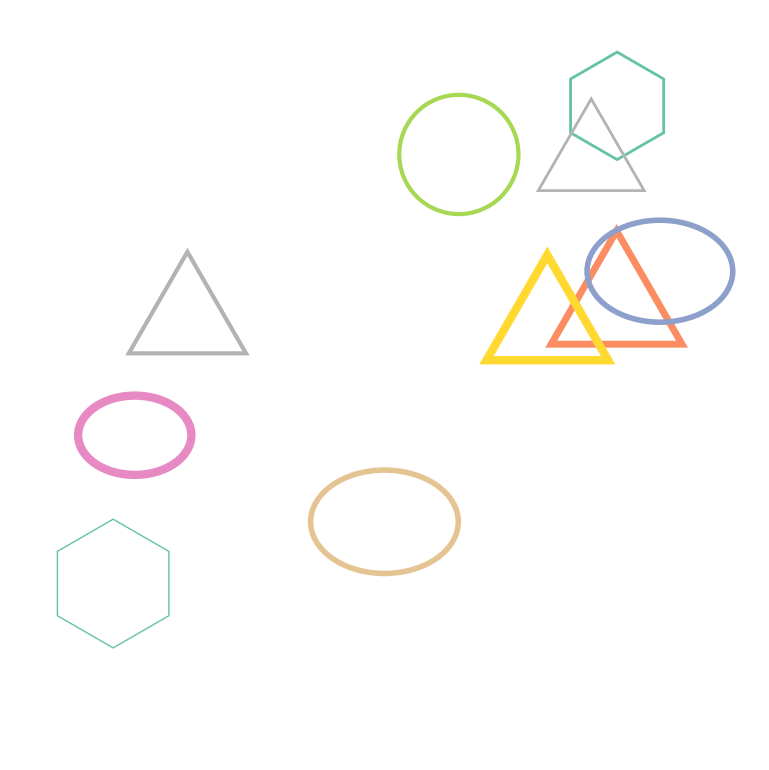[{"shape": "hexagon", "thickness": 0.5, "radius": 0.42, "center": [0.147, 0.242]}, {"shape": "hexagon", "thickness": 1, "radius": 0.35, "center": [0.801, 0.863]}, {"shape": "triangle", "thickness": 2.5, "radius": 0.49, "center": [0.801, 0.602]}, {"shape": "oval", "thickness": 2, "radius": 0.47, "center": [0.857, 0.648]}, {"shape": "oval", "thickness": 3, "radius": 0.37, "center": [0.175, 0.435]}, {"shape": "circle", "thickness": 1.5, "radius": 0.39, "center": [0.596, 0.799]}, {"shape": "triangle", "thickness": 3, "radius": 0.46, "center": [0.711, 0.578]}, {"shape": "oval", "thickness": 2, "radius": 0.48, "center": [0.499, 0.322]}, {"shape": "triangle", "thickness": 1.5, "radius": 0.44, "center": [0.243, 0.585]}, {"shape": "triangle", "thickness": 1, "radius": 0.4, "center": [0.768, 0.792]}]